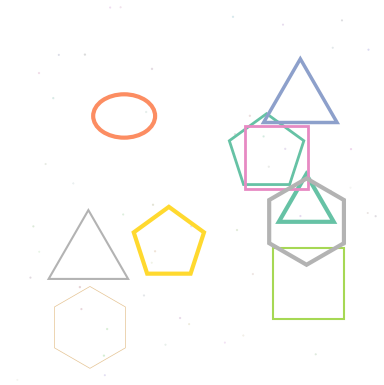[{"shape": "pentagon", "thickness": 2, "radius": 0.51, "center": [0.692, 0.603]}, {"shape": "triangle", "thickness": 3, "radius": 0.41, "center": [0.796, 0.465]}, {"shape": "oval", "thickness": 3, "radius": 0.4, "center": [0.322, 0.699]}, {"shape": "triangle", "thickness": 2.5, "radius": 0.55, "center": [0.78, 0.737]}, {"shape": "square", "thickness": 2, "radius": 0.41, "center": [0.719, 0.592]}, {"shape": "square", "thickness": 1.5, "radius": 0.46, "center": [0.802, 0.264]}, {"shape": "pentagon", "thickness": 3, "radius": 0.48, "center": [0.439, 0.367]}, {"shape": "hexagon", "thickness": 0.5, "radius": 0.53, "center": [0.234, 0.15]}, {"shape": "hexagon", "thickness": 3, "radius": 0.56, "center": [0.796, 0.424]}, {"shape": "triangle", "thickness": 1.5, "radius": 0.6, "center": [0.23, 0.335]}]